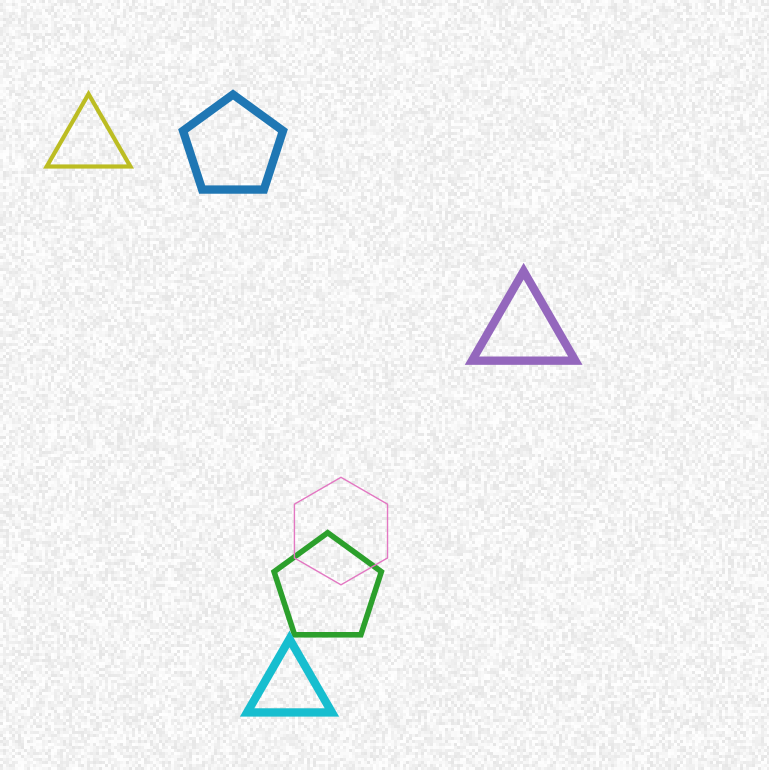[{"shape": "pentagon", "thickness": 3, "radius": 0.34, "center": [0.303, 0.809]}, {"shape": "pentagon", "thickness": 2, "radius": 0.37, "center": [0.426, 0.235]}, {"shape": "triangle", "thickness": 3, "radius": 0.39, "center": [0.68, 0.57]}, {"shape": "hexagon", "thickness": 0.5, "radius": 0.35, "center": [0.443, 0.31]}, {"shape": "triangle", "thickness": 1.5, "radius": 0.31, "center": [0.115, 0.815]}, {"shape": "triangle", "thickness": 3, "radius": 0.32, "center": [0.376, 0.107]}]